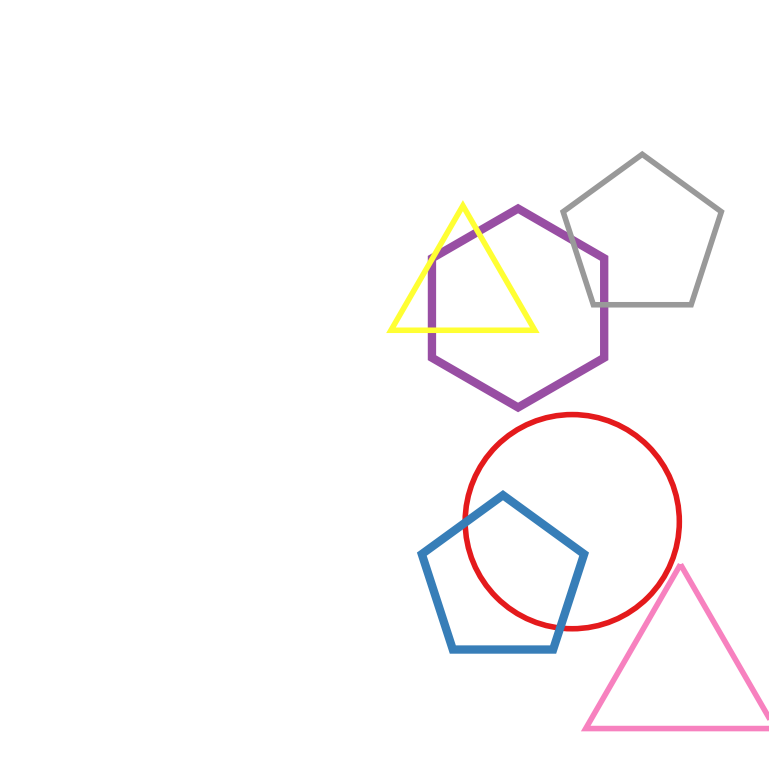[{"shape": "circle", "thickness": 2, "radius": 0.7, "center": [0.743, 0.323]}, {"shape": "pentagon", "thickness": 3, "radius": 0.55, "center": [0.653, 0.246]}, {"shape": "hexagon", "thickness": 3, "radius": 0.65, "center": [0.673, 0.6]}, {"shape": "triangle", "thickness": 2, "radius": 0.54, "center": [0.601, 0.625]}, {"shape": "triangle", "thickness": 2, "radius": 0.71, "center": [0.884, 0.125]}, {"shape": "pentagon", "thickness": 2, "radius": 0.54, "center": [0.834, 0.692]}]